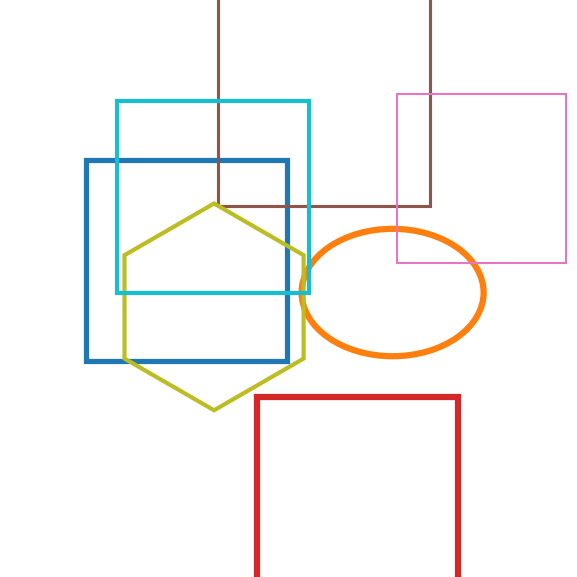[{"shape": "square", "thickness": 2.5, "radius": 0.87, "center": [0.324, 0.548]}, {"shape": "oval", "thickness": 3, "radius": 0.79, "center": [0.68, 0.493]}, {"shape": "square", "thickness": 3, "radius": 0.87, "center": [0.619, 0.138]}, {"shape": "square", "thickness": 1.5, "radius": 0.92, "center": [0.561, 0.827]}, {"shape": "square", "thickness": 1, "radius": 0.73, "center": [0.833, 0.689]}, {"shape": "hexagon", "thickness": 2, "radius": 0.9, "center": [0.371, 0.468]}, {"shape": "square", "thickness": 2, "radius": 0.83, "center": [0.369, 0.658]}]